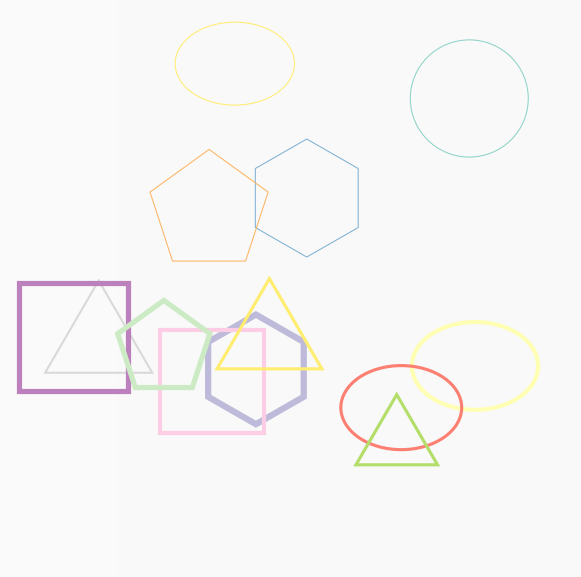[{"shape": "circle", "thickness": 0.5, "radius": 0.51, "center": [0.807, 0.829]}, {"shape": "oval", "thickness": 2, "radius": 0.54, "center": [0.817, 0.366]}, {"shape": "hexagon", "thickness": 3, "radius": 0.47, "center": [0.44, 0.36]}, {"shape": "oval", "thickness": 1.5, "radius": 0.52, "center": [0.69, 0.293]}, {"shape": "hexagon", "thickness": 0.5, "radius": 0.51, "center": [0.528, 0.656]}, {"shape": "pentagon", "thickness": 0.5, "radius": 0.53, "center": [0.36, 0.633]}, {"shape": "triangle", "thickness": 1.5, "radius": 0.41, "center": [0.683, 0.235]}, {"shape": "square", "thickness": 2, "radius": 0.45, "center": [0.365, 0.338]}, {"shape": "triangle", "thickness": 1, "radius": 0.53, "center": [0.17, 0.407]}, {"shape": "square", "thickness": 2.5, "radius": 0.47, "center": [0.127, 0.416]}, {"shape": "pentagon", "thickness": 2.5, "radius": 0.42, "center": [0.282, 0.396]}, {"shape": "triangle", "thickness": 1.5, "radius": 0.52, "center": [0.464, 0.413]}, {"shape": "oval", "thickness": 0.5, "radius": 0.51, "center": [0.404, 0.889]}]